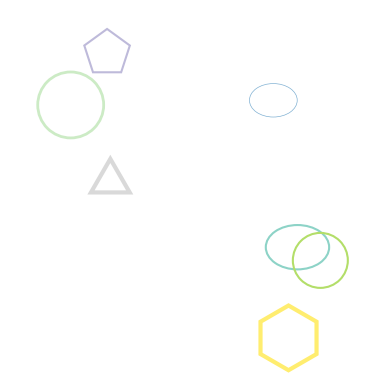[{"shape": "oval", "thickness": 1.5, "radius": 0.41, "center": [0.773, 0.358]}, {"shape": "pentagon", "thickness": 1.5, "radius": 0.31, "center": [0.278, 0.863]}, {"shape": "oval", "thickness": 0.5, "radius": 0.31, "center": [0.71, 0.739]}, {"shape": "circle", "thickness": 1.5, "radius": 0.36, "center": [0.832, 0.324]}, {"shape": "triangle", "thickness": 3, "radius": 0.29, "center": [0.287, 0.529]}, {"shape": "circle", "thickness": 2, "radius": 0.43, "center": [0.184, 0.727]}, {"shape": "hexagon", "thickness": 3, "radius": 0.42, "center": [0.749, 0.122]}]